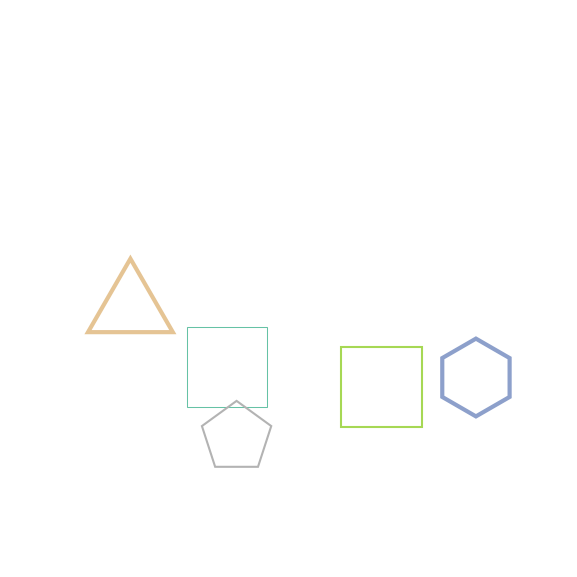[{"shape": "square", "thickness": 0.5, "radius": 0.35, "center": [0.393, 0.364]}, {"shape": "hexagon", "thickness": 2, "radius": 0.34, "center": [0.824, 0.345]}, {"shape": "square", "thickness": 1, "radius": 0.35, "center": [0.66, 0.329]}, {"shape": "triangle", "thickness": 2, "radius": 0.42, "center": [0.226, 0.466]}, {"shape": "pentagon", "thickness": 1, "radius": 0.32, "center": [0.41, 0.242]}]